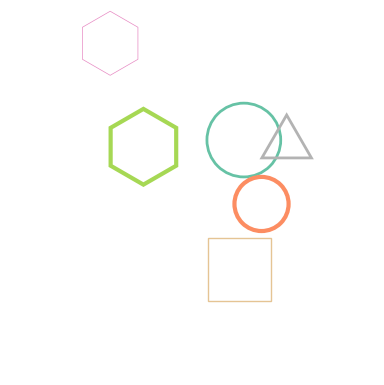[{"shape": "circle", "thickness": 2, "radius": 0.48, "center": [0.633, 0.636]}, {"shape": "circle", "thickness": 3, "radius": 0.35, "center": [0.679, 0.47]}, {"shape": "hexagon", "thickness": 0.5, "radius": 0.42, "center": [0.286, 0.888]}, {"shape": "hexagon", "thickness": 3, "radius": 0.49, "center": [0.373, 0.619]}, {"shape": "square", "thickness": 1, "radius": 0.41, "center": [0.622, 0.301]}, {"shape": "triangle", "thickness": 2, "radius": 0.37, "center": [0.745, 0.627]}]